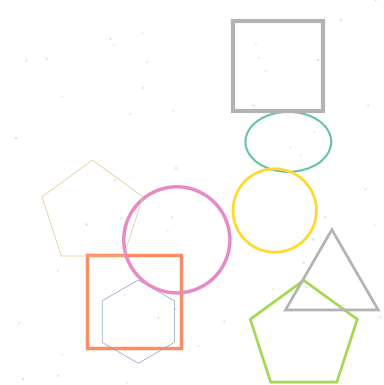[{"shape": "oval", "thickness": 1.5, "radius": 0.56, "center": [0.749, 0.632]}, {"shape": "square", "thickness": 2.5, "radius": 0.61, "center": [0.347, 0.217]}, {"shape": "hexagon", "thickness": 0.5, "radius": 0.54, "center": [0.359, 0.165]}, {"shape": "circle", "thickness": 2.5, "radius": 0.69, "center": [0.459, 0.377]}, {"shape": "pentagon", "thickness": 2, "radius": 0.73, "center": [0.789, 0.126]}, {"shape": "circle", "thickness": 2, "radius": 0.54, "center": [0.714, 0.453]}, {"shape": "pentagon", "thickness": 0.5, "radius": 0.69, "center": [0.24, 0.446]}, {"shape": "triangle", "thickness": 2, "radius": 0.69, "center": [0.862, 0.264]}, {"shape": "square", "thickness": 3, "radius": 0.59, "center": [0.721, 0.829]}]